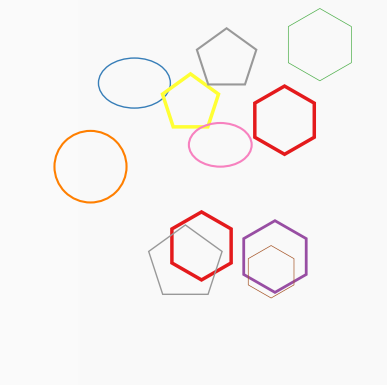[{"shape": "hexagon", "thickness": 2.5, "radius": 0.44, "center": [0.734, 0.688]}, {"shape": "hexagon", "thickness": 2.5, "radius": 0.44, "center": [0.52, 0.361]}, {"shape": "oval", "thickness": 1, "radius": 0.46, "center": [0.347, 0.784]}, {"shape": "hexagon", "thickness": 0.5, "radius": 0.47, "center": [0.825, 0.884]}, {"shape": "hexagon", "thickness": 2, "radius": 0.47, "center": [0.71, 0.334]}, {"shape": "circle", "thickness": 1.5, "radius": 0.46, "center": [0.234, 0.567]}, {"shape": "pentagon", "thickness": 2.5, "radius": 0.38, "center": [0.492, 0.732]}, {"shape": "hexagon", "thickness": 0.5, "radius": 0.34, "center": [0.7, 0.294]}, {"shape": "oval", "thickness": 1.5, "radius": 0.41, "center": [0.568, 0.624]}, {"shape": "pentagon", "thickness": 1.5, "radius": 0.4, "center": [0.585, 0.846]}, {"shape": "pentagon", "thickness": 1, "radius": 0.5, "center": [0.478, 0.316]}]